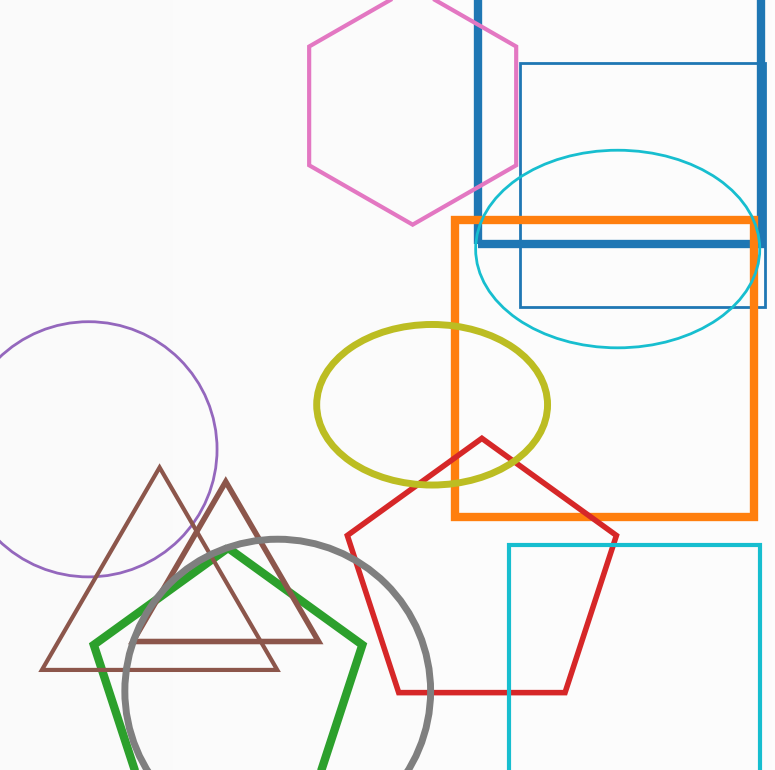[{"shape": "square", "thickness": 3, "radius": 0.91, "center": [0.799, 0.866]}, {"shape": "square", "thickness": 1, "radius": 0.79, "center": [0.829, 0.76]}, {"shape": "square", "thickness": 3, "radius": 0.96, "center": [0.78, 0.522]}, {"shape": "pentagon", "thickness": 3, "radius": 0.91, "center": [0.294, 0.106]}, {"shape": "pentagon", "thickness": 2, "radius": 0.91, "center": [0.622, 0.248]}, {"shape": "circle", "thickness": 1, "radius": 0.83, "center": [0.114, 0.416]}, {"shape": "triangle", "thickness": 1.5, "radius": 0.88, "center": [0.206, 0.218]}, {"shape": "triangle", "thickness": 2, "radius": 0.69, "center": [0.291, 0.236]}, {"shape": "hexagon", "thickness": 1.5, "radius": 0.77, "center": [0.532, 0.862]}, {"shape": "circle", "thickness": 2.5, "radius": 0.99, "center": [0.358, 0.102]}, {"shape": "oval", "thickness": 2.5, "radius": 0.74, "center": [0.558, 0.474]}, {"shape": "square", "thickness": 1.5, "radius": 0.81, "center": [0.818, 0.13]}, {"shape": "oval", "thickness": 1, "radius": 0.92, "center": [0.797, 0.677]}]